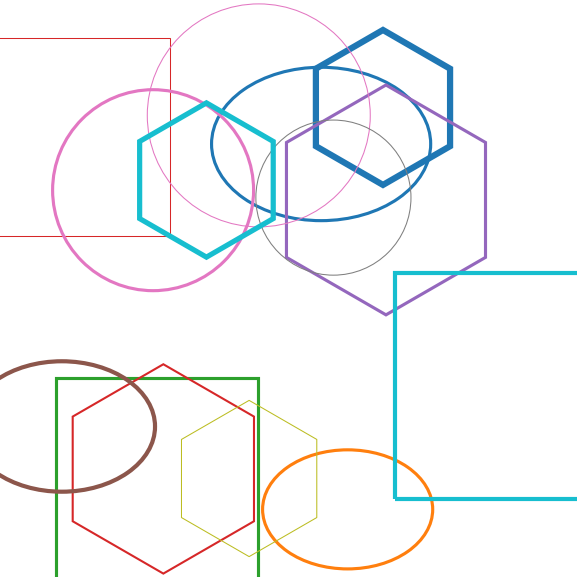[{"shape": "oval", "thickness": 1.5, "radius": 0.95, "center": [0.556, 0.75]}, {"shape": "hexagon", "thickness": 3, "radius": 0.67, "center": [0.663, 0.813]}, {"shape": "oval", "thickness": 1.5, "radius": 0.74, "center": [0.602, 0.117]}, {"shape": "square", "thickness": 1.5, "radius": 0.87, "center": [0.272, 0.17]}, {"shape": "square", "thickness": 0.5, "radius": 0.85, "center": [0.124, 0.762]}, {"shape": "hexagon", "thickness": 1, "radius": 0.91, "center": [0.283, 0.187]}, {"shape": "hexagon", "thickness": 1.5, "radius": 0.99, "center": [0.668, 0.653]}, {"shape": "oval", "thickness": 2, "radius": 0.81, "center": [0.107, 0.261]}, {"shape": "circle", "thickness": 0.5, "radius": 0.97, "center": [0.448, 0.799]}, {"shape": "circle", "thickness": 1.5, "radius": 0.87, "center": [0.265, 0.67]}, {"shape": "circle", "thickness": 0.5, "radius": 0.67, "center": [0.577, 0.657]}, {"shape": "hexagon", "thickness": 0.5, "radius": 0.68, "center": [0.431, 0.171]}, {"shape": "hexagon", "thickness": 2.5, "radius": 0.67, "center": [0.357, 0.687]}, {"shape": "square", "thickness": 2, "radius": 0.98, "center": [0.879, 0.331]}]